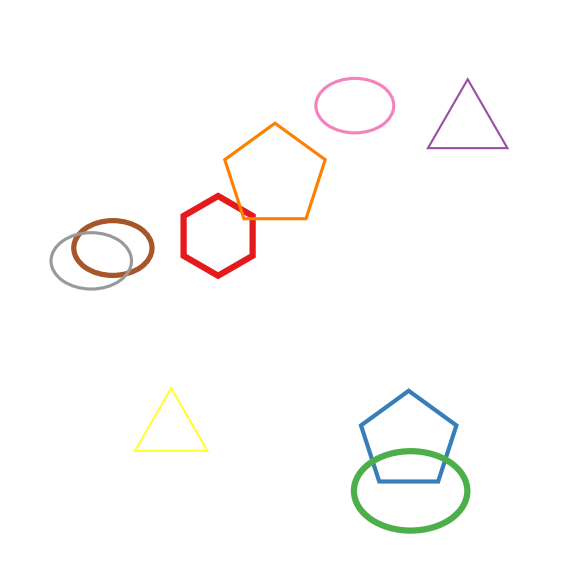[{"shape": "hexagon", "thickness": 3, "radius": 0.35, "center": [0.378, 0.591]}, {"shape": "pentagon", "thickness": 2, "radius": 0.43, "center": [0.708, 0.236]}, {"shape": "oval", "thickness": 3, "radius": 0.49, "center": [0.711, 0.149]}, {"shape": "triangle", "thickness": 1, "radius": 0.4, "center": [0.81, 0.782]}, {"shape": "pentagon", "thickness": 1.5, "radius": 0.46, "center": [0.476, 0.694]}, {"shape": "triangle", "thickness": 1, "radius": 0.36, "center": [0.296, 0.255]}, {"shape": "oval", "thickness": 2.5, "radius": 0.34, "center": [0.195, 0.57]}, {"shape": "oval", "thickness": 1.5, "radius": 0.34, "center": [0.614, 0.816]}, {"shape": "oval", "thickness": 1.5, "radius": 0.35, "center": [0.158, 0.547]}]